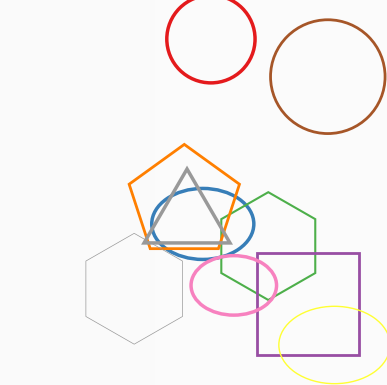[{"shape": "circle", "thickness": 2.5, "radius": 0.57, "center": [0.544, 0.899]}, {"shape": "oval", "thickness": 2.5, "radius": 0.66, "center": [0.523, 0.418]}, {"shape": "hexagon", "thickness": 1.5, "radius": 0.7, "center": [0.692, 0.361]}, {"shape": "square", "thickness": 2, "radius": 0.66, "center": [0.795, 0.21]}, {"shape": "pentagon", "thickness": 2, "radius": 0.75, "center": [0.476, 0.475]}, {"shape": "oval", "thickness": 1, "radius": 0.72, "center": [0.863, 0.104]}, {"shape": "circle", "thickness": 2, "radius": 0.74, "center": [0.846, 0.801]}, {"shape": "oval", "thickness": 2.5, "radius": 0.55, "center": [0.603, 0.259]}, {"shape": "triangle", "thickness": 2.5, "radius": 0.64, "center": [0.483, 0.433]}, {"shape": "hexagon", "thickness": 0.5, "radius": 0.72, "center": [0.346, 0.25]}]